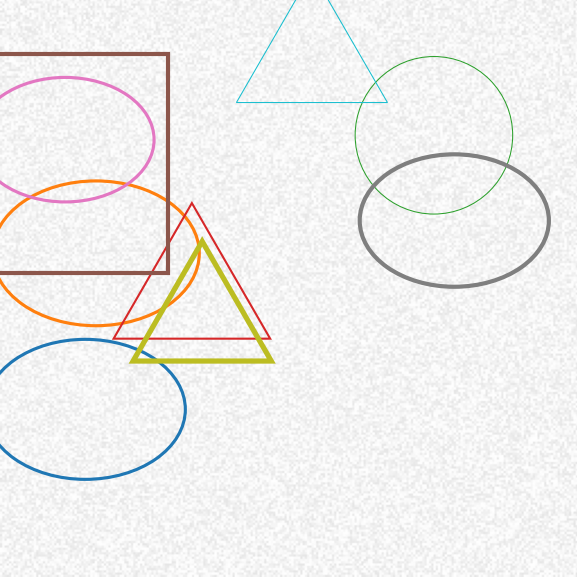[{"shape": "oval", "thickness": 1.5, "radius": 0.87, "center": [0.148, 0.29]}, {"shape": "oval", "thickness": 1.5, "radius": 0.9, "center": [0.166, 0.56]}, {"shape": "circle", "thickness": 0.5, "radius": 0.68, "center": [0.751, 0.765]}, {"shape": "triangle", "thickness": 1, "radius": 0.78, "center": [0.332, 0.491]}, {"shape": "square", "thickness": 2, "radius": 0.95, "center": [0.102, 0.716]}, {"shape": "oval", "thickness": 1.5, "radius": 0.77, "center": [0.113, 0.757]}, {"shape": "oval", "thickness": 2, "radius": 0.82, "center": [0.787, 0.617]}, {"shape": "triangle", "thickness": 2.5, "radius": 0.69, "center": [0.35, 0.443]}, {"shape": "triangle", "thickness": 0.5, "radius": 0.76, "center": [0.54, 0.897]}]